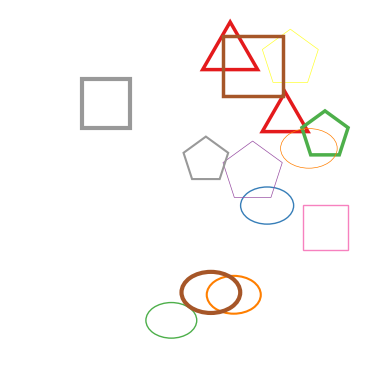[{"shape": "triangle", "thickness": 2.5, "radius": 0.41, "center": [0.598, 0.86]}, {"shape": "triangle", "thickness": 2.5, "radius": 0.34, "center": [0.741, 0.692]}, {"shape": "oval", "thickness": 1, "radius": 0.34, "center": [0.694, 0.466]}, {"shape": "pentagon", "thickness": 2.5, "radius": 0.32, "center": [0.844, 0.649]}, {"shape": "oval", "thickness": 1, "radius": 0.33, "center": [0.445, 0.168]}, {"shape": "pentagon", "thickness": 0.5, "radius": 0.4, "center": [0.656, 0.553]}, {"shape": "oval", "thickness": 1.5, "radius": 0.35, "center": [0.607, 0.234]}, {"shape": "oval", "thickness": 0.5, "radius": 0.37, "center": [0.802, 0.615]}, {"shape": "pentagon", "thickness": 0.5, "radius": 0.38, "center": [0.754, 0.848]}, {"shape": "oval", "thickness": 3, "radius": 0.38, "center": [0.548, 0.24]}, {"shape": "square", "thickness": 2.5, "radius": 0.39, "center": [0.657, 0.828]}, {"shape": "square", "thickness": 1, "radius": 0.29, "center": [0.847, 0.409]}, {"shape": "square", "thickness": 3, "radius": 0.31, "center": [0.275, 0.732]}, {"shape": "pentagon", "thickness": 1.5, "radius": 0.3, "center": [0.535, 0.584]}]